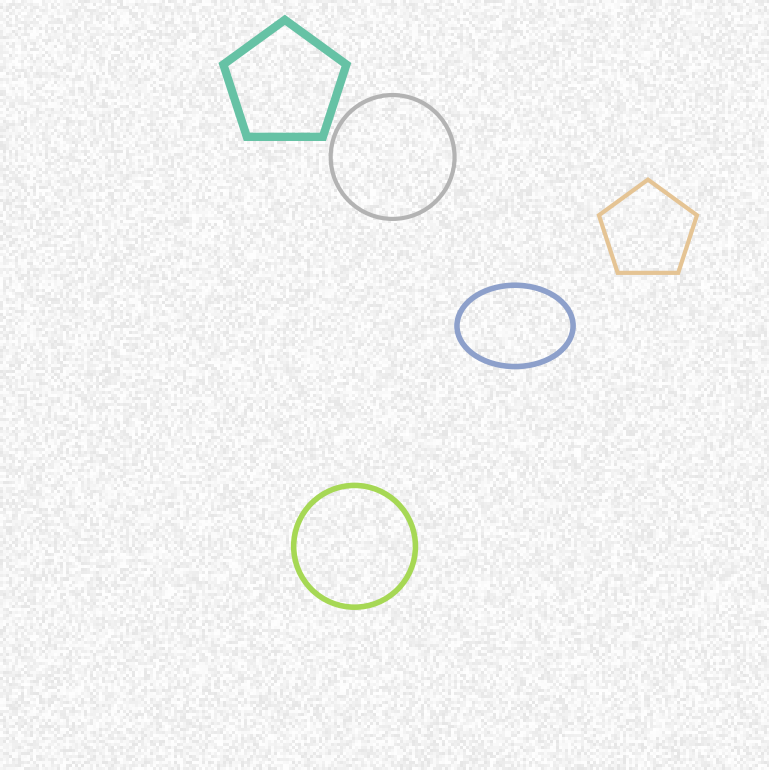[{"shape": "pentagon", "thickness": 3, "radius": 0.42, "center": [0.37, 0.89]}, {"shape": "oval", "thickness": 2, "radius": 0.38, "center": [0.669, 0.577]}, {"shape": "circle", "thickness": 2, "radius": 0.4, "center": [0.46, 0.291]}, {"shape": "pentagon", "thickness": 1.5, "radius": 0.33, "center": [0.841, 0.7]}, {"shape": "circle", "thickness": 1.5, "radius": 0.4, "center": [0.51, 0.796]}]